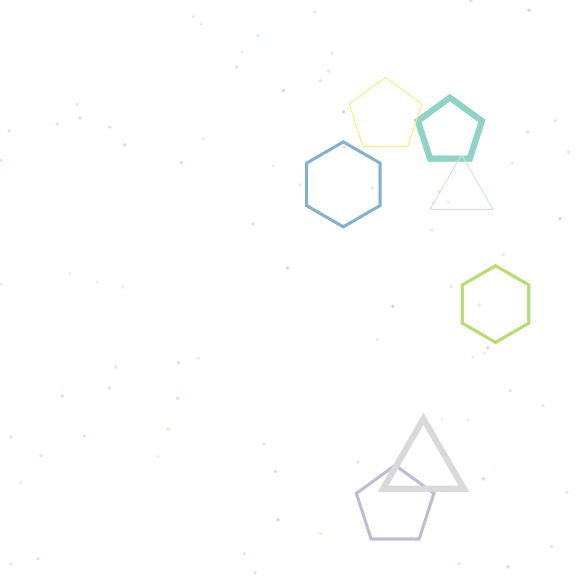[{"shape": "pentagon", "thickness": 3, "radius": 0.29, "center": [0.779, 0.772]}, {"shape": "pentagon", "thickness": 1.5, "radius": 0.35, "center": [0.684, 0.123]}, {"shape": "hexagon", "thickness": 1.5, "radius": 0.37, "center": [0.594, 0.68]}, {"shape": "hexagon", "thickness": 1.5, "radius": 0.33, "center": [0.858, 0.473]}, {"shape": "triangle", "thickness": 3, "radius": 0.4, "center": [0.733, 0.193]}, {"shape": "triangle", "thickness": 0.5, "radius": 0.32, "center": [0.799, 0.668]}, {"shape": "pentagon", "thickness": 0.5, "radius": 0.33, "center": [0.667, 0.799]}]